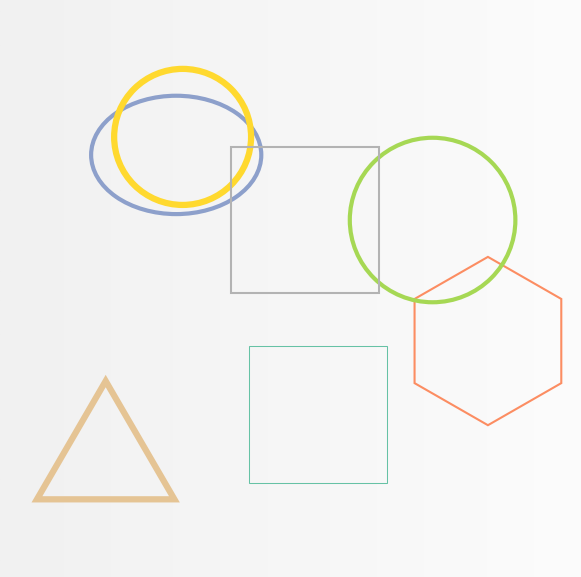[{"shape": "square", "thickness": 0.5, "radius": 0.59, "center": [0.547, 0.281]}, {"shape": "hexagon", "thickness": 1, "radius": 0.73, "center": [0.839, 0.409]}, {"shape": "oval", "thickness": 2, "radius": 0.73, "center": [0.303, 0.731]}, {"shape": "circle", "thickness": 2, "radius": 0.71, "center": [0.744, 0.618]}, {"shape": "circle", "thickness": 3, "radius": 0.59, "center": [0.314, 0.762]}, {"shape": "triangle", "thickness": 3, "radius": 0.68, "center": [0.182, 0.203]}, {"shape": "square", "thickness": 1, "radius": 0.64, "center": [0.525, 0.618]}]